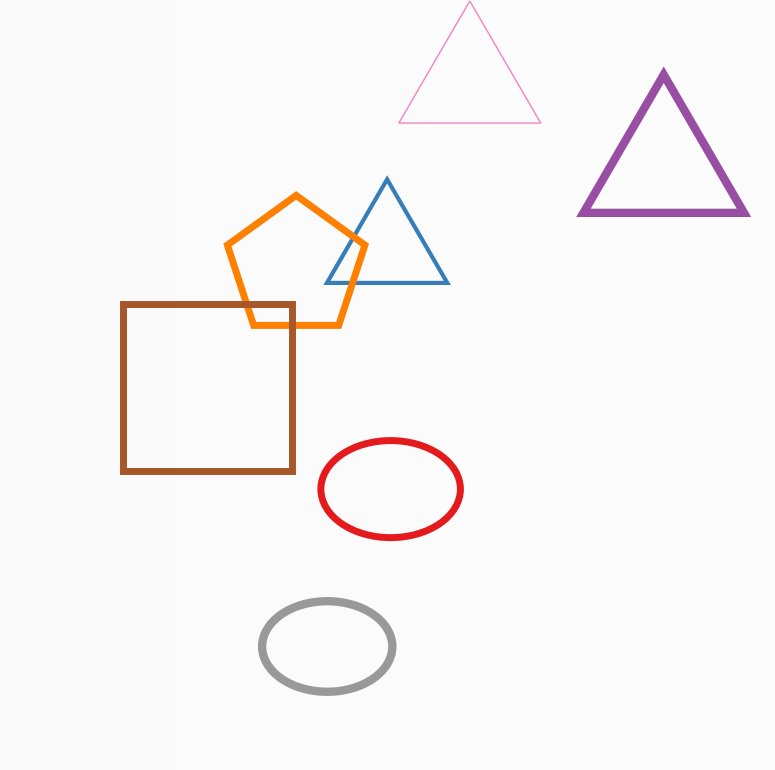[{"shape": "oval", "thickness": 2.5, "radius": 0.45, "center": [0.504, 0.365]}, {"shape": "triangle", "thickness": 1.5, "radius": 0.45, "center": [0.5, 0.677]}, {"shape": "triangle", "thickness": 3, "radius": 0.6, "center": [0.856, 0.783]}, {"shape": "pentagon", "thickness": 2.5, "radius": 0.47, "center": [0.382, 0.653]}, {"shape": "square", "thickness": 2.5, "radius": 0.54, "center": [0.268, 0.497]}, {"shape": "triangle", "thickness": 0.5, "radius": 0.53, "center": [0.606, 0.893]}, {"shape": "oval", "thickness": 3, "radius": 0.42, "center": [0.422, 0.16]}]